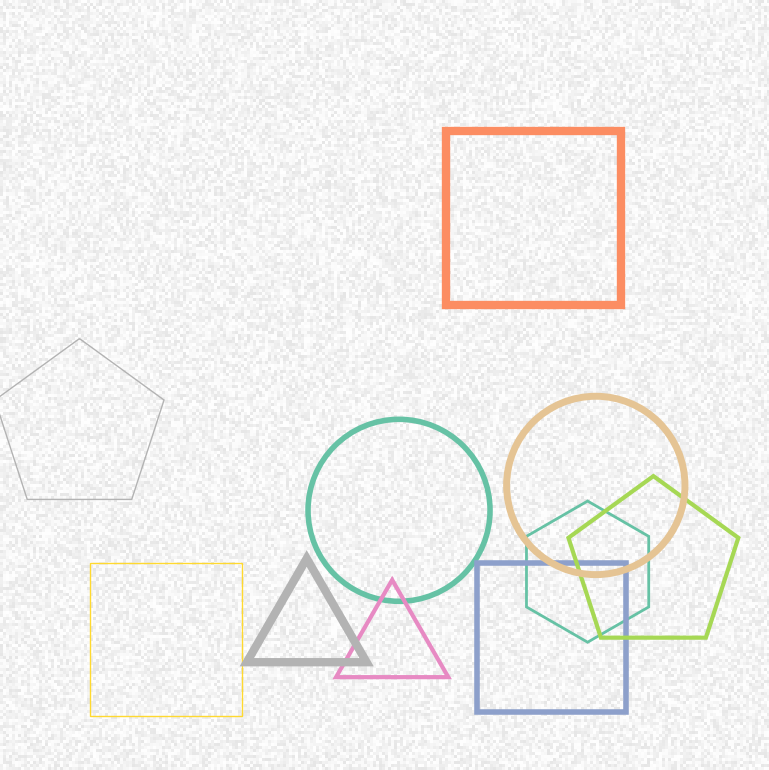[{"shape": "hexagon", "thickness": 1, "radius": 0.46, "center": [0.763, 0.258]}, {"shape": "circle", "thickness": 2, "radius": 0.59, "center": [0.518, 0.337]}, {"shape": "square", "thickness": 3, "radius": 0.57, "center": [0.693, 0.717]}, {"shape": "square", "thickness": 2, "radius": 0.48, "center": [0.716, 0.172]}, {"shape": "triangle", "thickness": 1.5, "radius": 0.42, "center": [0.509, 0.163]}, {"shape": "pentagon", "thickness": 1.5, "radius": 0.58, "center": [0.849, 0.266]}, {"shape": "square", "thickness": 0.5, "radius": 0.5, "center": [0.215, 0.169]}, {"shape": "circle", "thickness": 2.5, "radius": 0.58, "center": [0.774, 0.37]}, {"shape": "pentagon", "thickness": 0.5, "radius": 0.58, "center": [0.103, 0.445]}, {"shape": "triangle", "thickness": 3, "radius": 0.45, "center": [0.398, 0.185]}]